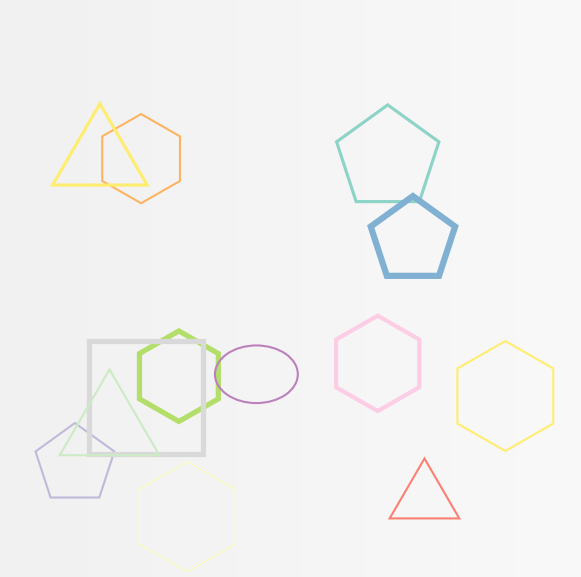[{"shape": "pentagon", "thickness": 1.5, "radius": 0.46, "center": [0.667, 0.725]}, {"shape": "hexagon", "thickness": 0.5, "radius": 0.48, "center": [0.322, 0.104]}, {"shape": "pentagon", "thickness": 1, "radius": 0.36, "center": [0.129, 0.195]}, {"shape": "triangle", "thickness": 1, "radius": 0.35, "center": [0.73, 0.136]}, {"shape": "pentagon", "thickness": 3, "radius": 0.38, "center": [0.71, 0.583]}, {"shape": "hexagon", "thickness": 1, "radius": 0.39, "center": [0.243, 0.724]}, {"shape": "hexagon", "thickness": 2.5, "radius": 0.39, "center": [0.308, 0.348]}, {"shape": "hexagon", "thickness": 2, "radius": 0.41, "center": [0.65, 0.37]}, {"shape": "square", "thickness": 2.5, "radius": 0.49, "center": [0.252, 0.311]}, {"shape": "oval", "thickness": 1, "radius": 0.36, "center": [0.441, 0.351]}, {"shape": "triangle", "thickness": 1, "radius": 0.49, "center": [0.188, 0.26]}, {"shape": "triangle", "thickness": 1.5, "radius": 0.47, "center": [0.172, 0.726]}, {"shape": "hexagon", "thickness": 1, "radius": 0.48, "center": [0.869, 0.313]}]